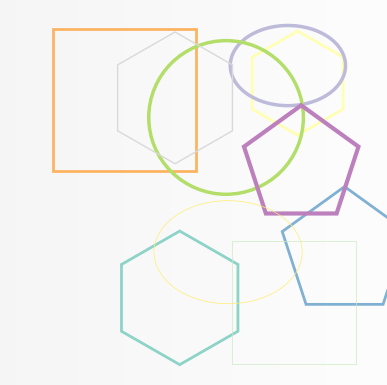[{"shape": "hexagon", "thickness": 2, "radius": 0.87, "center": [0.464, 0.226]}, {"shape": "hexagon", "thickness": 2, "radius": 0.68, "center": [0.768, 0.784]}, {"shape": "oval", "thickness": 2.5, "radius": 0.74, "center": [0.743, 0.83]}, {"shape": "pentagon", "thickness": 2, "radius": 0.85, "center": [0.889, 0.346]}, {"shape": "square", "thickness": 2, "radius": 0.92, "center": [0.322, 0.741]}, {"shape": "circle", "thickness": 2.5, "radius": 1.0, "center": [0.583, 0.695]}, {"shape": "hexagon", "thickness": 1, "radius": 0.86, "center": [0.452, 0.746]}, {"shape": "pentagon", "thickness": 3, "radius": 0.78, "center": [0.777, 0.571]}, {"shape": "square", "thickness": 0.5, "radius": 0.8, "center": [0.759, 0.214]}, {"shape": "oval", "thickness": 0.5, "radius": 0.96, "center": [0.589, 0.345]}]